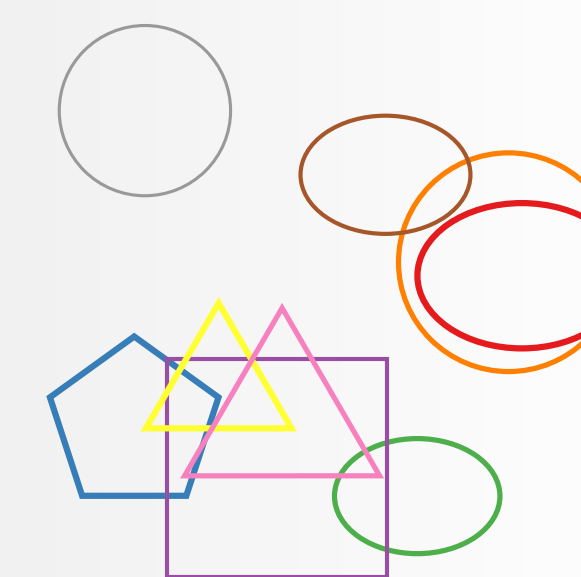[{"shape": "oval", "thickness": 3, "radius": 0.9, "center": [0.898, 0.522]}, {"shape": "pentagon", "thickness": 3, "radius": 0.76, "center": [0.231, 0.264]}, {"shape": "oval", "thickness": 2.5, "radius": 0.71, "center": [0.718, 0.14]}, {"shape": "square", "thickness": 2, "radius": 0.95, "center": [0.476, 0.189]}, {"shape": "circle", "thickness": 2.5, "radius": 0.95, "center": [0.875, 0.545]}, {"shape": "triangle", "thickness": 3, "radius": 0.72, "center": [0.376, 0.33]}, {"shape": "oval", "thickness": 2, "radius": 0.73, "center": [0.663, 0.696]}, {"shape": "triangle", "thickness": 2.5, "radius": 0.97, "center": [0.485, 0.272]}, {"shape": "circle", "thickness": 1.5, "radius": 0.74, "center": [0.249, 0.808]}]